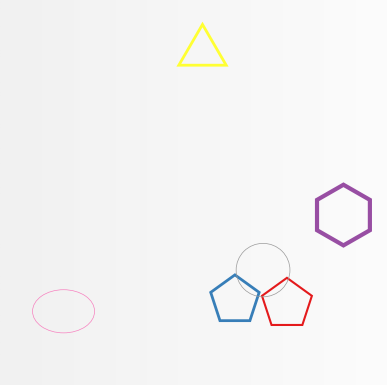[{"shape": "pentagon", "thickness": 1.5, "radius": 0.34, "center": [0.741, 0.211]}, {"shape": "pentagon", "thickness": 2, "radius": 0.33, "center": [0.606, 0.22]}, {"shape": "hexagon", "thickness": 3, "radius": 0.39, "center": [0.886, 0.441]}, {"shape": "triangle", "thickness": 2, "radius": 0.35, "center": [0.523, 0.866]}, {"shape": "oval", "thickness": 0.5, "radius": 0.4, "center": [0.164, 0.191]}, {"shape": "circle", "thickness": 0.5, "radius": 0.35, "center": [0.679, 0.298]}]